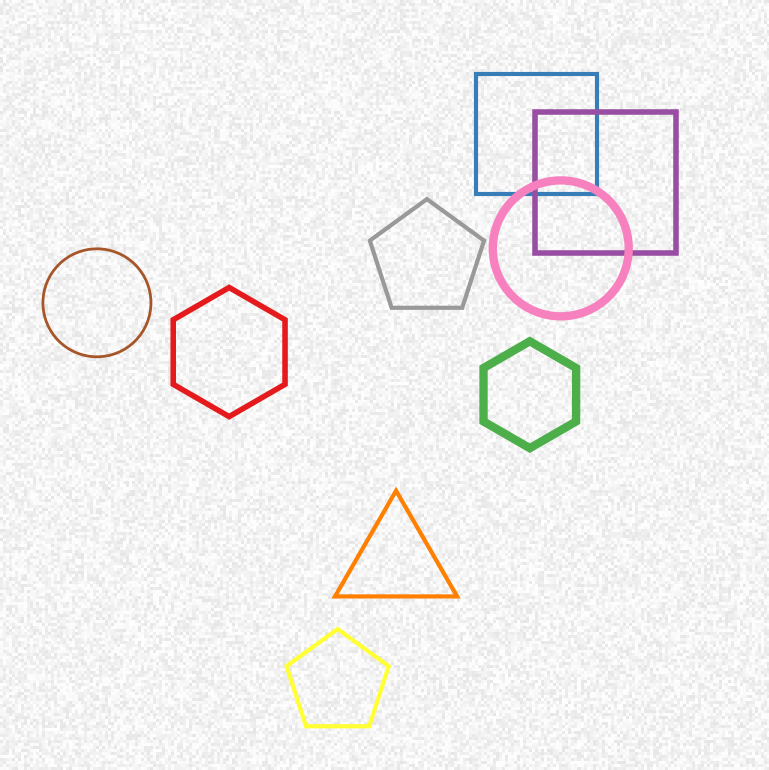[{"shape": "hexagon", "thickness": 2, "radius": 0.42, "center": [0.298, 0.543]}, {"shape": "square", "thickness": 1.5, "radius": 0.39, "center": [0.697, 0.826]}, {"shape": "hexagon", "thickness": 3, "radius": 0.35, "center": [0.688, 0.487]}, {"shape": "square", "thickness": 2, "radius": 0.46, "center": [0.786, 0.763]}, {"shape": "triangle", "thickness": 1.5, "radius": 0.46, "center": [0.514, 0.271]}, {"shape": "pentagon", "thickness": 1.5, "radius": 0.35, "center": [0.438, 0.113]}, {"shape": "circle", "thickness": 1, "radius": 0.35, "center": [0.126, 0.607]}, {"shape": "circle", "thickness": 3, "radius": 0.44, "center": [0.728, 0.677]}, {"shape": "pentagon", "thickness": 1.5, "radius": 0.39, "center": [0.554, 0.663]}]